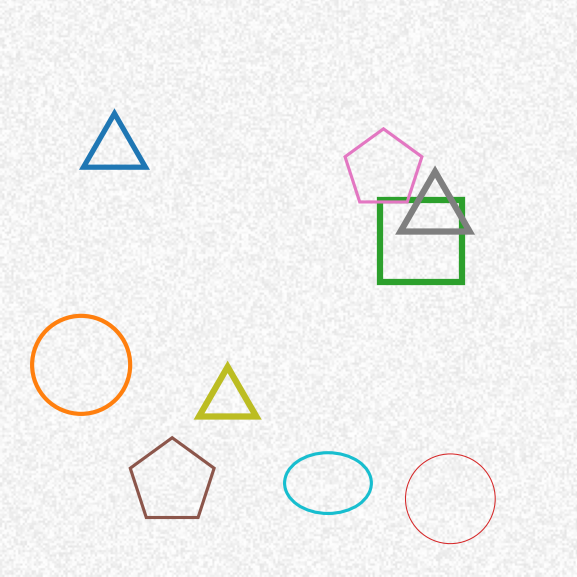[{"shape": "triangle", "thickness": 2.5, "radius": 0.31, "center": [0.198, 0.741]}, {"shape": "circle", "thickness": 2, "radius": 0.42, "center": [0.141, 0.367]}, {"shape": "square", "thickness": 3, "radius": 0.35, "center": [0.729, 0.582]}, {"shape": "circle", "thickness": 0.5, "radius": 0.39, "center": [0.78, 0.135]}, {"shape": "pentagon", "thickness": 1.5, "radius": 0.38, "center": [0.298, 0.165]}, {"shape": "pentagon", "thickness": 1.5, "radius": 0.35, "center": [0.664, 0.706]}, {"shape": "triangle", "thickness": 3, "radius": 0.35, "center": [0.753, 0.633]}, {"shape": "triangle", "thickness": 3, "radius": 0.29, "center": [0.394, 0.307]}, {"shape": "oval", "thickness": 1.5, "radius": 0.38, "center": [0.568, 0.163]}]